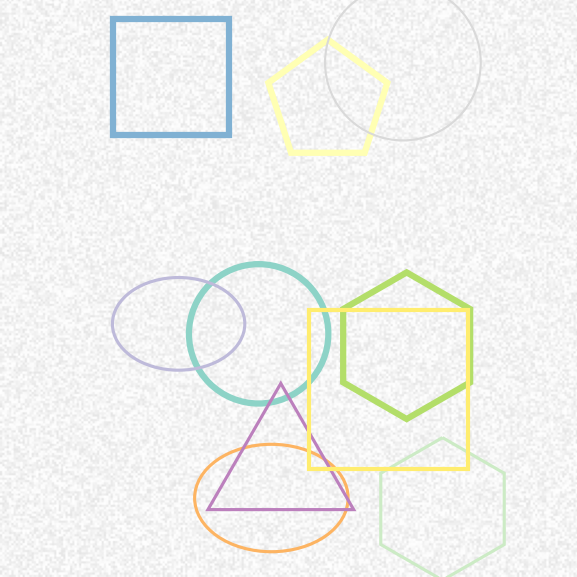[{"shape": "circle", "thickness": 3, "radius": 0.6, "center": [0.448, 0.421]}, {"shape": "pentagon", "thickness": 3, "radius": 0.54, "center": [0.568, 0.822]}, {"shape": "oval", "thickness": 1.5, "radius": 0.57, "center": [0.309, 0.438]}, {"shape": "square", "thickness": 3, "radius": 0.5, "center": [0.296, 0.865]}, {"shape": "oval", "thickness": 1.5, "radius": 0.66, "center": [0.47, 0.137]}, {"shape": "hexagon", "thickness": 3, "radius": 0.63, "center": [0.704, 0.4]}, {"shape": "circle", "thickness": 1, "radius": 0.67, "center": [0.698, 0.891]}, {"shape": "triangle", "thickness": 1.5, "radius": 0.73, "center": [0.486, 0.19]}, {"shape": "hexagon", "thickness": 1.5, "radius": 0.62, "center": [0.766, 0.118]}, {"shape": "square", "thickness": 2, "radius": 0.69, "center": [0.673, 0.325]}]